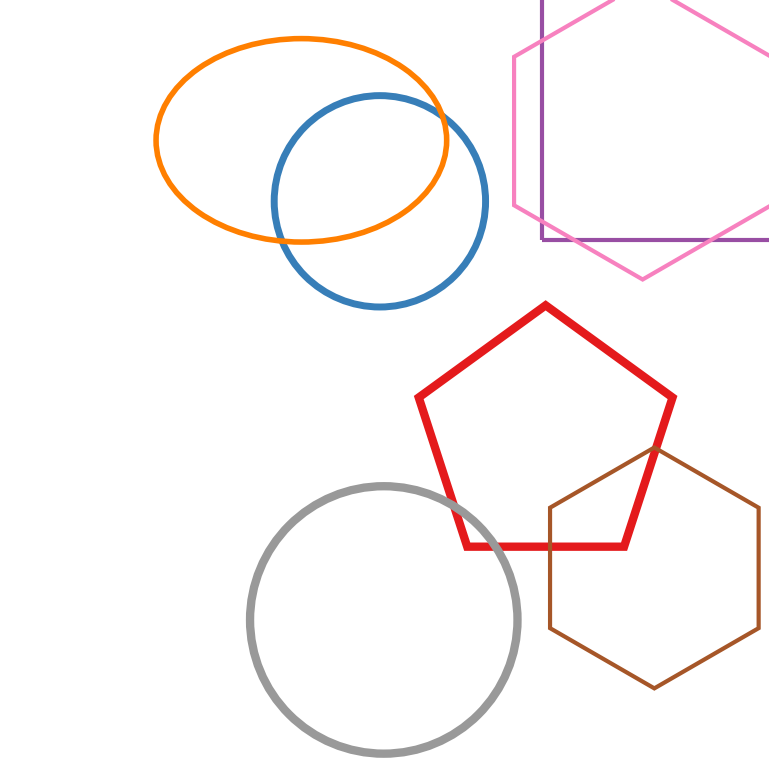[{"shape": "pentagon", "thickness": 3, "radius": 0.87, "center": [0.709, 0.43]}, {"shape": "circle", "thickness": 2.5, "radius": 0.69, "center": [0.493, 0.739]}, {"shape": "square", "thickness": 1.5, "radius": 0.88, "center": [0.88, 0.865]}, {"shape": "oval", "thickness": 2, "radius": 0.94, "center": [0.391, 0.818]}, {"shape": "hexagon", "thickness": 1.5, "radius": 0.78, "center": [0.85, 0.262]}, {"shape": "hexagon", "thickness": 1.5, "radius": 0.96, "center": [0.835, 0.83]}, {"shape": "circle", "thickness": 3, "radius": 0.87, "center": [0.498, 0.195]}]